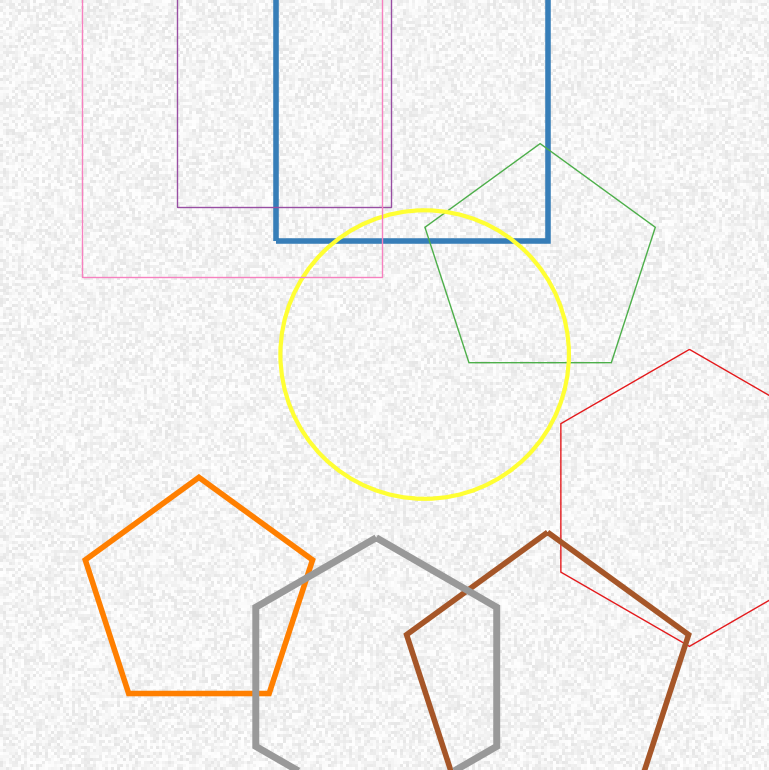[{"shape": "hexagon", "thickness": 0.5, "radius": 0.96, "center": [0.895, 0.353]}, {"shape": "square", "thickness": 2, "radius": 0.88, "center": [0.535, 0.863]}, {"shape": "pentagon", "thickness": 0.5, "radius": 0.79, "center": [0.701, 0.656]}, {"shape": "square", "thickness": 0.5, "radius": 0.7, "center": [0.369, 0.871]}, {"shape": "pentagon", "thickness": 2, "radius": 0.78, "center": [0.258, 0.225]}, {"shape": "circle", "thickness": 1.5, "radius": 0.94, "center": [0.551, 0.54]}, {"shape": "pentagon", "thickness": 2, "radius": 0.96, "center": [0.711, 0.116]}, {"shape": "square", "thickness": 0.5, "radius": 0.97, "center": [0.301, 0.836]}, {"shape": "hexagon", "thickness": 2.5, "radius": 0.9, "center": [0.489, 0.121]}]